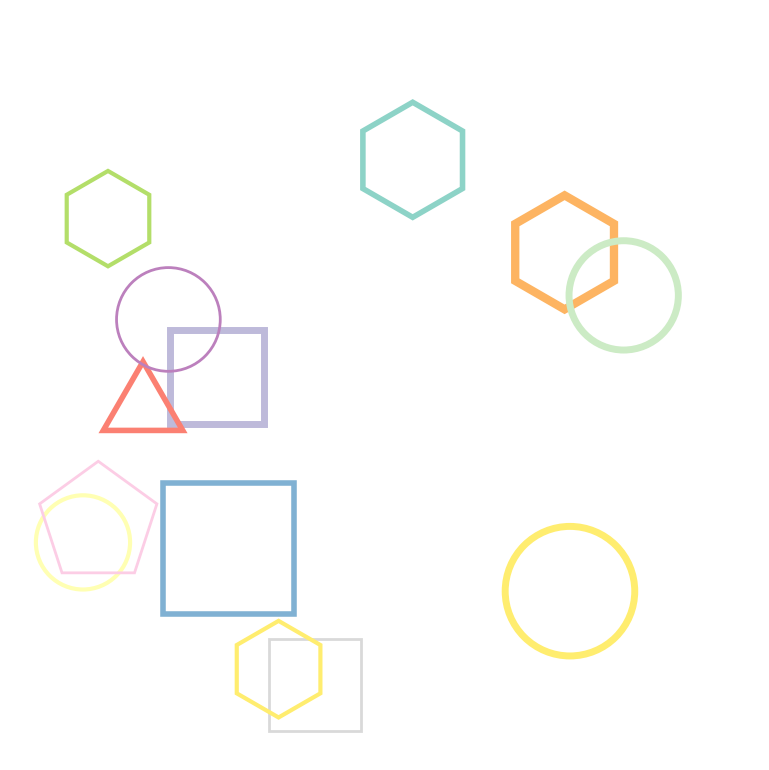[{"shape": "hexagon", "thickness": 2, "radius": 0.37, "center": [0.536, 0.792]}, {"shape": "circle", "thickness": 1.5, "radius": 0.31, "center": [0.108, 0.296]}, {"shape": "square", "thickness": 2.5, "radius": 0.31, "center": [0.282, 0.51]}, {"shape": "triangle", "thickness": 2, "radius": 0.3, "center": [0.186, 0.471]}, {"shape": "square", "thickness": 2, "radius": 0.43, "center": [0.296, 0.288]}, {"shape": "hexagon", "thickness": 3, "radius": 0.37, "center": [0.733, 0.672]}, {"shape": "hexagon", "thickness": 1.5, "radius": 0.31, "center": [0.14, 0.716]}, {"shape": "pentagon", "thickness": 1, "radius": 0.4, "center": [0.128, 0.321]}, {"shape": "square", "thickness": 1, "radius": 0.3, "center": [0.409, 0.111]}, {"shape": "circle", "thickness": 1, "radius": 0.34, "center": [0.219, 0.585]}, {"shape": "circle", "thickness": 2.5, "radius": 0.35, "center": [0.81, 0.616]}, {"shape": "circle", "thickness": 2.5, "radius": 0.42, "center": [0.74, 0.232]}, {"shape": "hexagon", "thickness": 1.5, "radius": 0.31, "center": [0.362, 0.131]}]